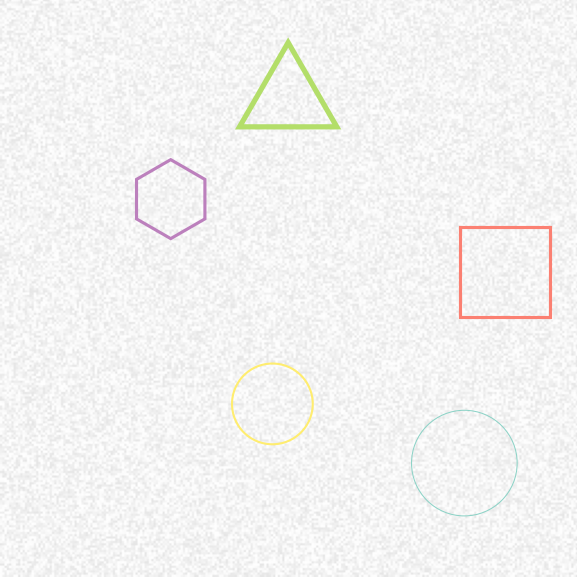[{"shape": "circle", "thickness": 0.5, "radius": 0.46, "center": [0.804, 0.197]}, {"shape": "square", "thickness": 1.5, "radius": 0.39, "center": [0.875, 0.528]}, {"shape": "triangle", "thickness": 2.5, "radius": 0.49, "center": [0.499, 0.828]}, {"shape": "hexagon", "thickness": 1.5, "radius": 0.34, "center": [0.296, 0.654]}, {"shape": "circle", "thickness": 1, "radius": 0.35, "center": [0.472, 0.3]}]